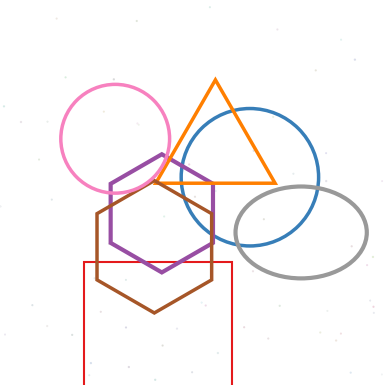[{"shape": "square", "thickness": 1.5, "radius": 0.96, "center": [0.41, 0.126]}, {"shape": "circle", "thickness": 2.5, "radius": 0.89, "center": [0.649, 0.54]}, {"shape": "hexagon", "thickness": 3, "radius": 0.77, "center": [0.42, 0.446]}, {"shape": "triangle", "thickness": 2.5, "radius": 0.89, "center": [0.56, 0.614]}, {"shape": "hexagon", "thickness": 2.5, "radius": 0.86, "center": [0.401, 0.359]}, {"shape": "circle", "thickness": 2.5, "radius": 0.71, "center": [0.299, 0.64]}, {"shape": "oval", "thickness": 3, "radius": 0.85, "center": [0.782, 0.396]}]